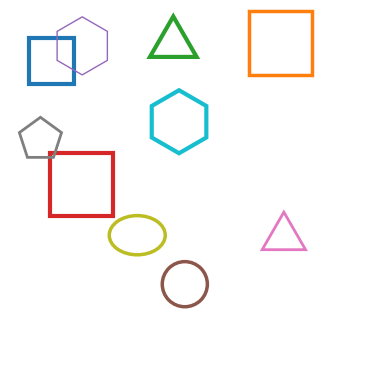[{"shape": "square", "thickness": 3, "radius": 0.3, "center": [0.133, 0.842]}, {"shape": "square", "thickness": 2.5, "radius": 0.41, "center": [0.729, 0.888]}, {"shape": "triangle", "thickness": 3, "radius": 0.35, "center": [0.45, 0.887]}, {"shape": "square", "thickness": 3, "radius": 0.41, "center": [0.211, 0.52]}, {"shape": "hexagon", "thickness": 1, "radius": 0.38, "center": [0.214, 0.881]}, {"shape": "circle", "thickness": 2.5, "radius": 0.29, "center": [0.48, 0.262]}, {"shape": "triangle", "thickness": 2, "radius": 0.33, "center": [0.737, 0.384]}, {"shape": "pentagon", "thickness": 2, "radius": 0.29, "center": [0.105, 0.638]}, {"shape": "oval", "thickness": 2.5, "radius": 0.36, "center": [0.357, 0.389]}, {"shape": "hexagon", "thickness": 3, "radius": 0.41, "center": [0.465, 0.684]}]